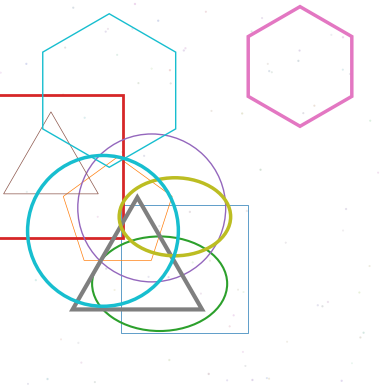[{"shape": "square", "thickness": 0.5, "radius": 0.83, "center": [0.479, 0.301]}, {"shape": "pentagon", "thickness": 0.5, "radius": 0.74, "center": [0.306, 0.444]}, {"shape": "oval", "thickness": 1.5, "radius": 0.88, "center": [0.415, 0.263]}, {"shape": "square", "thickness": 2, "radius": 0.93, "center": [0.135, 0.566]}, {"shape": "circle", "thickness": 1, "radius": 0.96, "center": [0.394, 0.46]}, {"shape": "triangle", "thickness": 0.5, "radius": 0.71, "center": [0.132, 0.568]}, {"shape": "hexagon", "thickness": 2.5, "radius": 0.78, "center": [0.779, 0.827]}, {"shape": "triangle", "thickness": 3, "radius": 0.97, "center": [0.357, 0.293]}, {"shape": "oval", "thickness": 2.5, "radius": 0.72, "center": [0.454, 0.437]}, {"shape": "hexagon", "thickness": 1, "radius": 1.0, "center": [0.284, 0.765]}, {"shape": "circle", "thickness": 2.5, "radius": 0.98, "center": [0.267, 0.4]}]